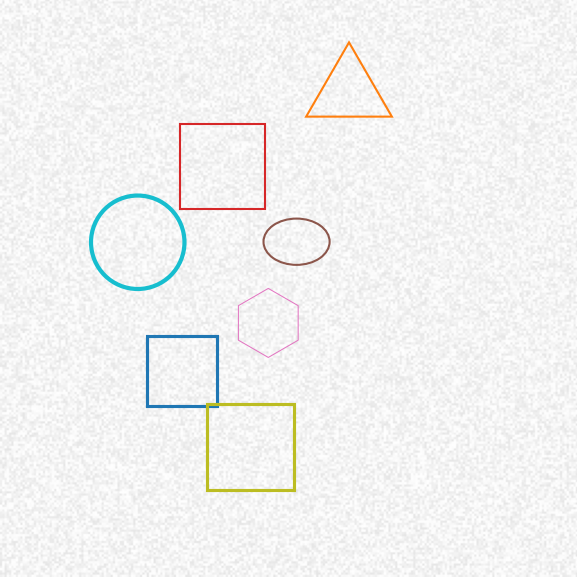[{"shape": "square", "thickness": 1.5, "radius": 0.3, "center": [0.315, 0.357]}, {"shape": "triangle", "thickness": 1, "radius": 0.43, "center": [0.604, 0.84]}, {"shape": "square", "thickness": 1, "radius": 0.37, "center": [0.385, 0.711]}, {"shape": "oval", "thickness": 1, "radius": 0.29, "center": [0.514, 0.581]}, {"shape": "hexagon", "thickness": 0.5, "radius": 0.3, "center": [0.465, 0.44]}, {"shape": "square", "thickness": 1.5, "radius": 0.37, "center": [0.434, 0.225]}, {"shape": "circle", "thickness": 2, "radius": 0.4, "center": [0.239, 0.58]}]